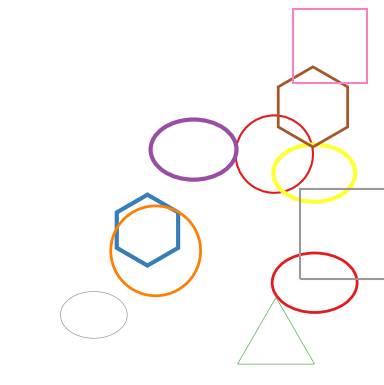[{"shape": "circle", "thickness": 1.5, "radius": 0.5, "center": [0.712, 0.6]}, {"shape": "oval", "thickness": 2, "radius": 0.55, "center": [0.817, 0.266]}, {"shape": "hexagon", "thickness": 3, "radius": 0.46, "center": [0.383, 0.402]}, {"shape": "triangle", "thickness": 0.5, "radius": 0.58, "center": [0.717, 0.112]}, {"shape": "oval", "thickness": 3, "radius": 0.56, "center": [0.503, 0.611]}, {"shape": "circle", "thickness": 2, "radius": 0.58, "center": [0.404, 0.348]}, {"shape": "oval", "thickness": 3, "radius": 0.53, "center": [0.816, 0.55]}, {"shape": "hexagon", "thickness": 2, "radius": 0.52, "center": [0.813, 0.722]}, {"shape": "square", "thickness": 1.5, "radius": 0.48, "center": [0.857, 0.881]}, {"shape": "square", "thickness": 1.5, "radius": 0.58, "center": [0.896, 0.392]}, {"shape": "oval", "thickness": 0.5, "radius": 0.43, "center": [0.244, 0.182]}]